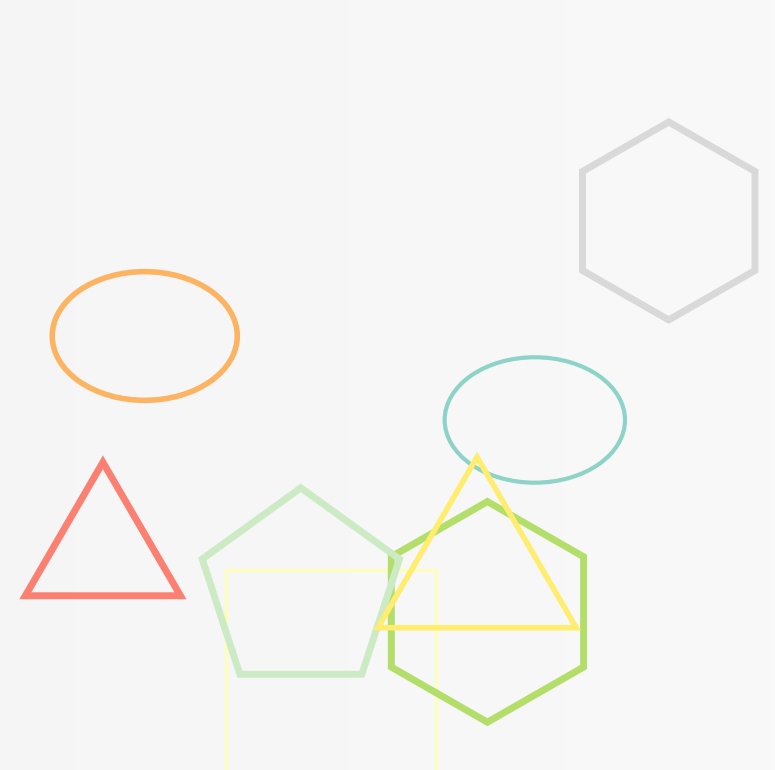[{"shape": "oval", "thickness": 1.5, "radius": 0.58, "center": [0.69, 0.455]}, {"shape": "square", "thickness": 1, "radius": 0.68, "center": [0.427, 0.123]}, {"shape": "triangle", "thickness": 2.5, "radius": 0.58, "center": [0.133, 0.284]}, {"shape": "oval", "thickness": 2, "radius": 0.6, "center": [0.187, 0.564]}, {"shape": "hexagon", "thickness": 2.5, "radius": 0.72, "center": [0.629, 0.205]}, {"shape": "hexagon", "thickness": 2.5, "radius": 0.64, "center": [0.863, 0.713]}, {"shape": "pentagon", "thickness": 2.5, "radius": 0.67, "center": [0.388, 0.233]}, {"shape": "triangle", "thickness": 2, "radius": 0.74, "center": [0.616, 0.259]}]